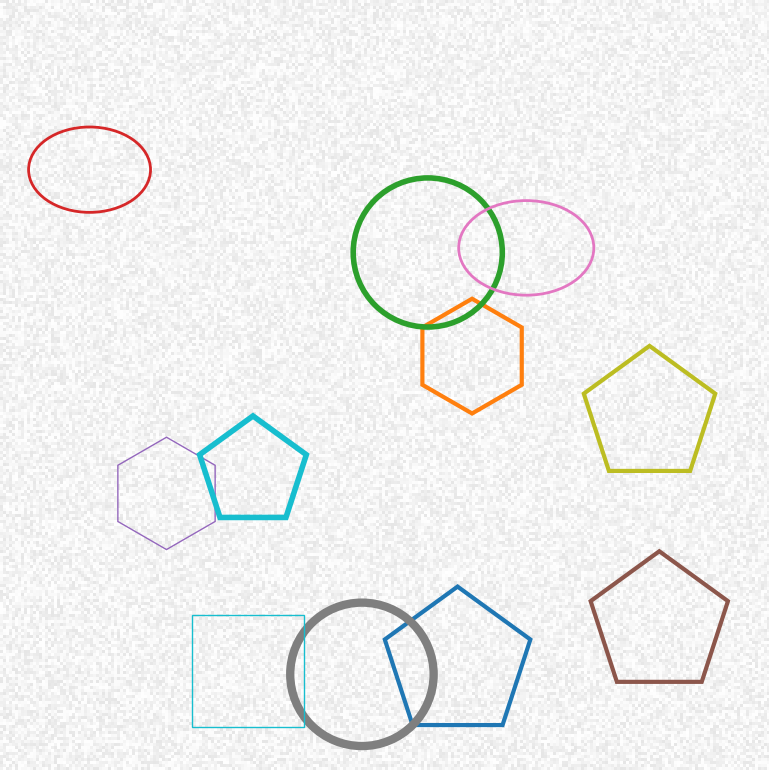[{"shape": "pentagon", "thickness": 1.5, "radius": 0.5, "center": [0.594, 0.139]}, {"shape": "hexagon", "thickness": 1.5, "radius": 0.37, "center": [0.613, 0.538]}, {"shape": "circle", "thickness": 2, "radius": 0.48, "center": [0.556, 0.672]}, {"shape": "oval", "thickness": 1, "radius": 0.4, "center": [0.116, 0.78]}, {"shape": "hexagon", "thickness": 0.5, "radius": 0.36, "center": [0.216, 0.359]}, {"shape": "pentagon", "thickness": 1.5, "radius": 0.47, "center": [0.856, 0.19]}, {"shape": "oval", "thickness": 1, "radius": 0.44, "center": [0.683, 0.678]}, {"shape": "circle", "thickness": 3, "radius": 0.47, "center": [0.47, 0.124]}, {"shape": "pentagon", "thickness": 1.5, "radius": 0.45, "center": [0.844, 0.461]}, {"shape": "pentagon", "thickness": 2, "radius": 0.36, "center": [0.329, 0.387]}, {"shape": "square", "thickness": 0.5, "radius": 0.36, "center": [0.322, 0.129]}]